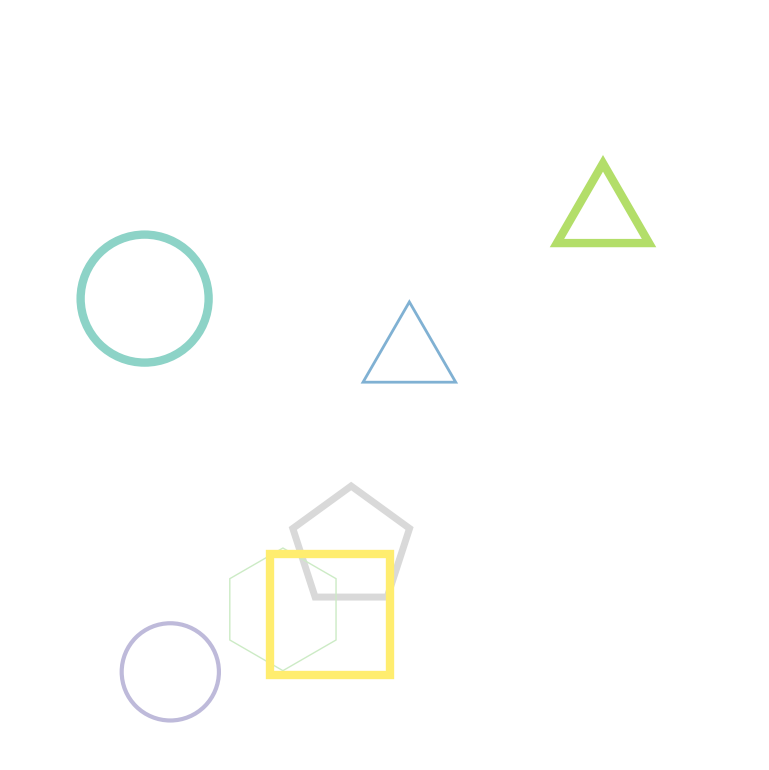[{"shape": "circle", "thickness": 3, "radius": 0.42, "center": [0.188, 0.612]}, {"shape": "circle", "thickness": 1.5, "radius": 0.32, "center": [0.221, 0.127]}, {"shape": "triangle", "thickness": 1, "radius": 0.35, "center": [0.532, 0.538]}, {"shape": "triangle", "thickness": 3, "radius": 0.35, "center": [0.783, 0.719]}, {"shape": "pentagon", "thickness": 2.5, "radius": 0.4, "center": [0.456, 0.289]}, {"shape": "hexagon", "thickness": 0.5, "radius": 0.4, "center": [0.367, 0.209]}, {"shape": "square", "thickness": 3, "radius": 0.39, "center": [0.429, 0.202]}]